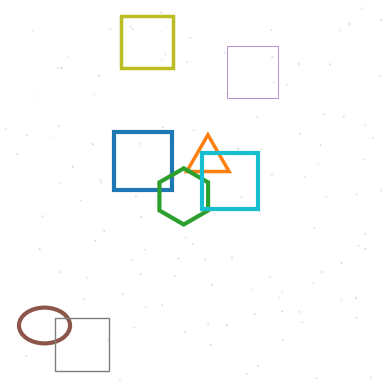[{"shape": "square", "thickness": 3, "radius": 0.38, "center": [0.372, 0.581]}, {"shape": "triangle", "thickness": 2.5, "radius": 0.32, "center": [0.54, 0.586]}, {"shape": "hexagon", "thickness": 3, "radius": 0.36, "center": [0.477, 0.49]}, {"shape": "square", "thickness": 0.5, "radius": 0.33, "center": [0.656, 0.813]}, {"shape": "oval", "thickness": 3, "radius": 0.33, "center": [0.116, 0.155]}, {"shape": "square", "thickness": 1, "radius": 0.35, "center": [0.213, 0.105]}, {"shape": "square", "thickness": 2.5, "radius": 0.34, "center": [0.382, 0.891]}, {"shape": "square", "thickness": 3, "radius": 0.37, "center": [0.597, 0.529]}]